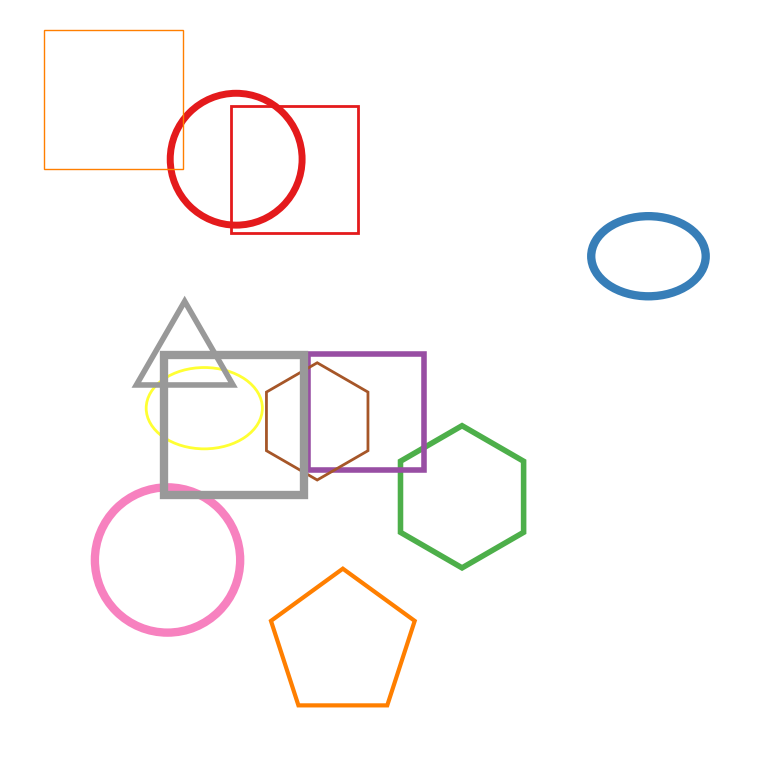[{"shape": "circle", "thickness": 2.5, "radius": 0.43, "center": [0.307, 0.793]}, {"shape": "square", "thickness": 1, "radius": 0.41, "center": [0.383, 0.78]}, {"shape": "oval", "thickness": 3, "radius": 0.37, "center": [0.842, 0.667]}, {"shape": "hexagon", "thickness": 2, "radius": 0.46, "center": [0.6, 0.355]}, {"shape": "square", "thickness": 2, "radius": 0.38, "center": [0.475, 0.465]}, {"shape": "square", "thickness": 0.5, "radius": 0.45, "center": [0.148, 0.871]}, {"shape": "pentagon", "thickness": 1.5, "radius": 0.49, "center": [0.445, 0.163]}, {"shape": "oval", "thickness": 1, "radius": 0.38, "center": [0.265, 0.47]}, {"shape": "hexagon", "thickness": 1, "radius": 0.38, "center": [0.412, 0.453]}, {"shape": "circle", "thickness": 3, "radius": 0.47, "center": [0.218, 0.273]}, {"shape": "square", "thickness": 3, "radius": 0.45, "center": [0.304, 0.448]}, {"shape": "triangle", "thickness": 2, "radius": 0.36, "center": [0.24, 0.536]}]